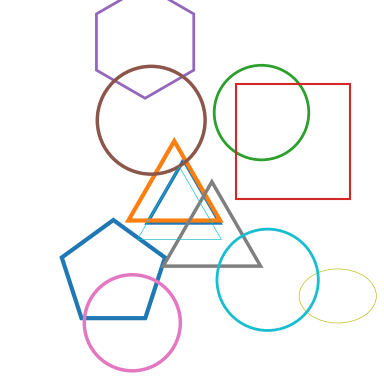[{"shape": "triangle", "thickness": 2.5, "radius": 0.54, "center": [0.477, 0.475]}, {"shape": "pentagon", "thickness": 3, "radius": 0.7, "center": [0.294, 0.288]}, {"shape": "triangle", "thickness": 3, "radius": 0.69, "center": [0.453, 0.496]}, {"shape": "circle", "thickness": 2, "radius": 0.61, "center": [0.679, 0.708]}, {"shape": "square", "thickness": 1.5, "radius": 0.74, "center": [0.762, 0.632]}, {"shape": "hexagon", "thickness": 2, "radius": 0.73, "center": [0.377, 0.891]}, {"shape": "circle", "thickness": 2.5, "radius": 0.7, "center": [0.393, 0.688]}, {"shape": "circle", "thickness": 2.5, "radius": 0.62, "center": [0.344, 0.162]}, {"shape": "triangle", "thickness": 2.5, "radius": 0.73, "center": [0.55, 0.382]}, {"shape": "oval", "thickness": 0.5, "radius": 0.5, "center": [0.877, 0.231]}, {"shape": "triangle", "thickness": 0.5, "radius": 0.63, "center": [0.466, 0.441]}, {"shape": "circle", "thickness": 2, "radius": 0.66, "center": [0.695, 0.273]}]